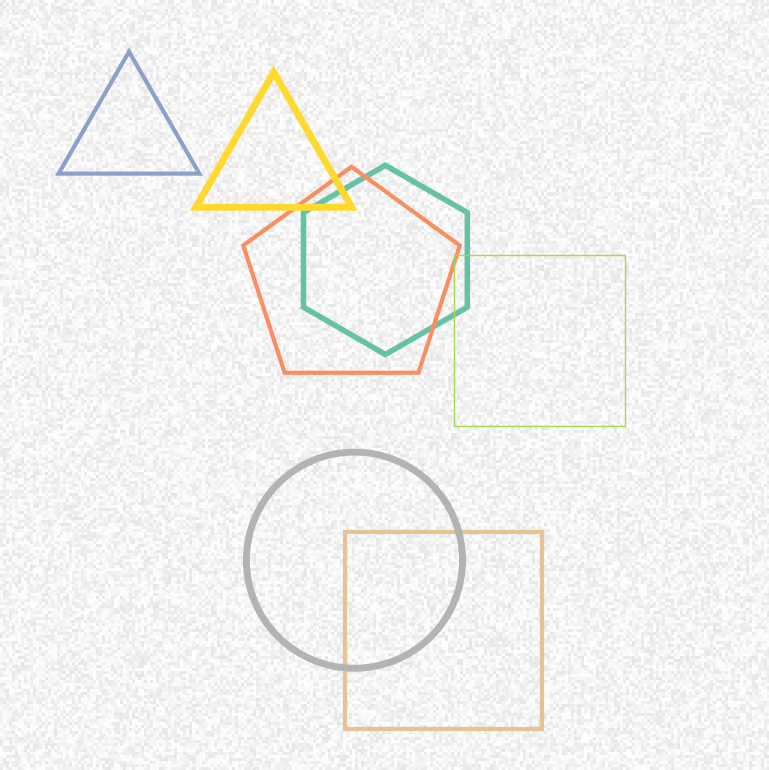[{"shape": "hexagon", "thickness": 2, "radius": 0.61, "center": [0.501, 0.663]}, {"shape": "pentagon", "thickness": 1.5, "radius": 0.74, "center": [0.457, 0.636]}, {"shape": "triangle", "thickness": 1.5, "radius": 0.53, "center": [0.168, 0.827]}, {"shape": "square", "thickness": 0.5, "radius": 0.55, "center": [0.7, 0.558]}, {"shape": "triangle", "thickness": 2.5, "radius": 0.58, "center": [0.356, 0.789]}, {"shape": "square", "thickness": 1.5, "radius": 0.64, "center": [0.576, 0.181]}, {"shape": "circle", "thickness": 2.5, "radius": 0.7, "center": [0.46, 0.272]}]